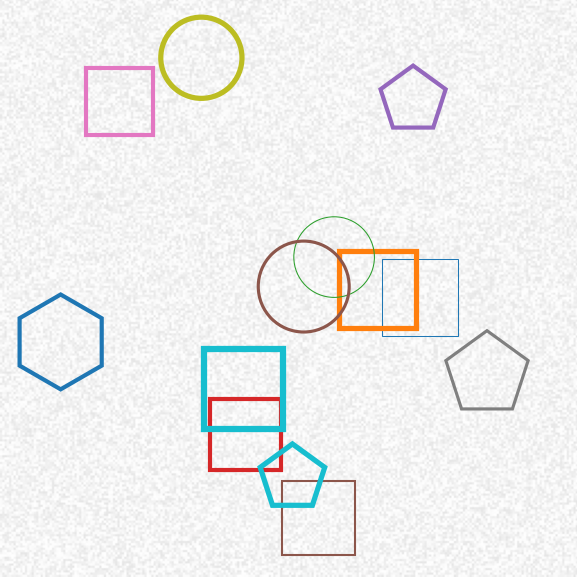[{"shape": "square", "thickness": 0.5, "radius": 0.33, "center": [0.727, 0.484]}, {"shape": "hexagon", "thickness": 2, "radius": 0.41, "center": [0.105, 0.407]}, {"shape": "square", "thickness": 2.5, "radius": 0.33, "center": [0.654, 0.498]}, {"shape": "circle", "thickness": 0.5, "radius": 0.35, "center": [0.579, 0.554]}, {"shape": "square", "thickness": 2, "radius": 0.31, "center": [0.425, 0.246]}, {"shape": "pentagon", "thickness": 2, "radius": 0.3, "center": [0.715, 0.826]}, {"shape": "circle", "thickness": 1.5, "radius": 0.39, "center": [0.526, 0.503]}, {"shape": "square", "thickness": 1, "radius": 0.32, "center": [0.551, 0.102]}, {"shape": "square", "thickness": 2, "radius": 0.29, "center": [0.207, 0.823]}, {"shape": "pentagon", "thickness": 1.5, "radius": 0.37, "center": [0.843, 0.352]}, {"shape": "circle", "thickness": 2.5, "radius": 0.35, "center": [0.349, 0.899]}, {"shape": "square", "thickness": 3, "radius": 0.34, "center": [0.421, 0.326]}, {"shape": "pentagon", "thickness": 2.5, "radius": 0.29, "center": [0.506, 0.172]}]